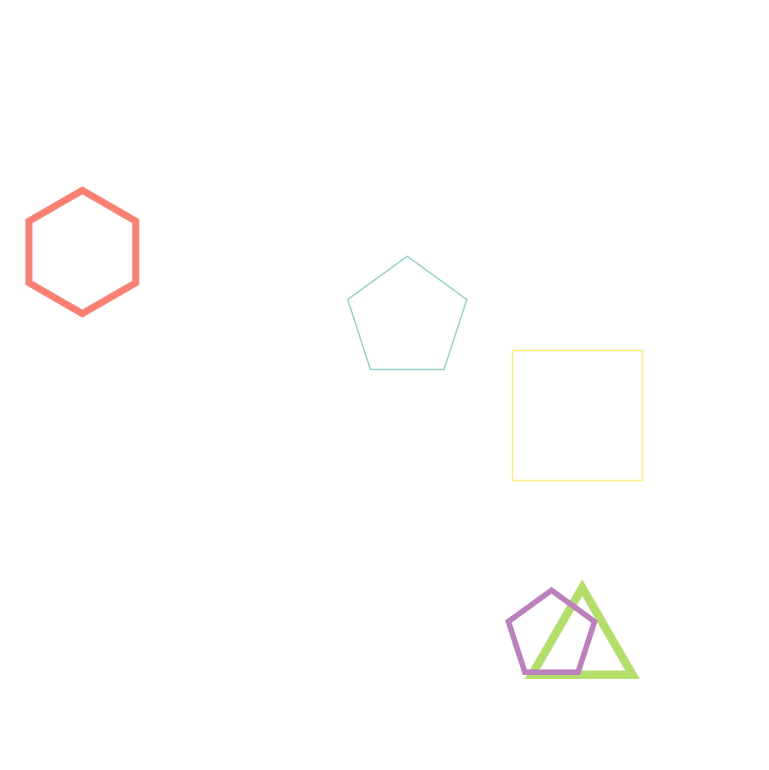[{"shape": "pentagon", "thickness": 0.5, "radius": 0.41, "center": [0.529, 0.586]}, {"shape": "hexagon", "thickness": 2.5, "radius": 0.4, "center": [0.107, 0.673]}, {"shape": "triangle", "thickness": 3, "radius": 0.38, "center": [0.756, 0.161]}, {"shape": "pentagon", "thickness": 2, "radius": 0.29, "center": [0.716, 0.175]}, {"shape": "square", "thickness": 0.5, "radius": 0.42, "center": [0.75, 0.461]}]